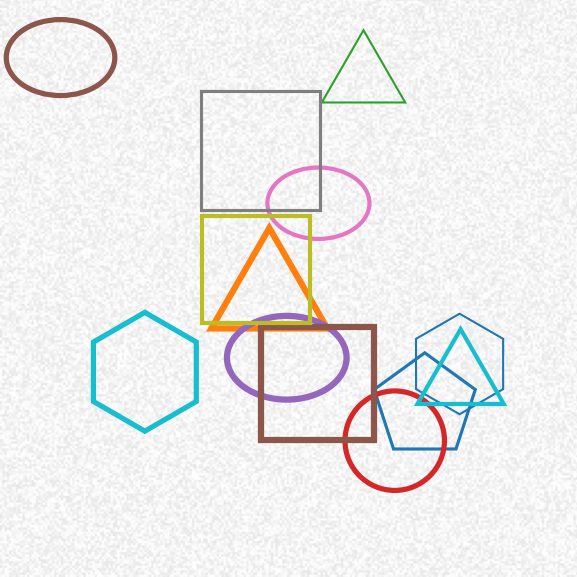[{"shape": "hexagon", "thickness": 1, "radius": 0.44, "center": [0.796, 0.369]}, {"shape": "pentagon", "thickness": 1.5, "radius": 0.46, "center": [0.736, 0.296]}, {"shape": "triangle", "thickness": 3, "radius": 0.58, "center": [0.466, 0.488]}, {"shape": "triangle", "thickness": 1, "radius": 0.42, "center": [0.629, 0.863]}, {"shape": "circle", "thickness": 2.5, "radius": 0.43, "center": [0.684, 0.236]}, {"shape": "oval", "thickness": 3, "radius": 0.52, "center": [0.497, 0.38]}, {"shape": "square", "thickness": 3, "radius": 0.49, "center": [0.55, 0.335]}, {"shape": "oval", "thickness": 2.5, "radius": 0.47, "center": [0.105, 0.899]}, {"shape": "oval", "thickness": 2, "radius": 0.44, "center": [0.551, 0.647]}, {"shape": "square", "thickness": 1.5, "radius": 0.51, "center": [0.452, 0.738]}, {"shape": "square", "thickness": 2, "radius": 0.46, "center": [0.443, 0.533]}, {"shape": "triangle", "thickness": 2, "radius": 0.43, "center": [0.798, 0.343]}, {"shape": "hexagon", "thickness": 2.5, "radius": 0.51, "center": [0.251, 0.355]}]